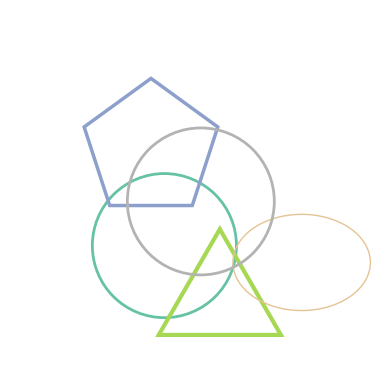[{"shape": "circle", "thickness": 2, "radius": 0.94, "center": [0.427, 0.362]}, {"shape": "pentagon", "thickness": 2.5, "radius": 0.91, "center": [0.392, 0.614]}, {"shape": "triangle", "thickness": 3, "radius": 0.92, "center": [0.571, 0.222]}, {"shape": "oval", "thickness": 1, "radius": 0.89, "center": [0.783, 0.318]}, {"shape": "circle", "thickness": 2, "radius": 0.95, "center": [0.522, 0.477]}]